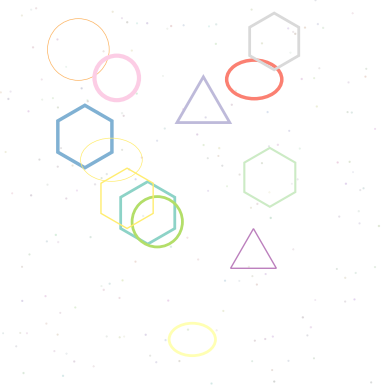[{"shape": "hexagon", "thickness": 2, "radius": 0.41, "center": [0.384, 0.447]}, {"shape": "oval", "thickness": 2, "radius": 0.3, "center": [0.499, 0.118]}, {"shape": "triangle", "thickness": 2, "radius": 0.4, "center": [0.528, 0.721]}, {"shape": "oval", "thickness": 2.5, "radius": 0.36, "center": [0.66, 0.794]}, {"shape": "hexagon", "thickness": 2.5, "radius": 0.41, "center": [0.22, 0.645]}, {"shape": "circle", "thickness": 0.5, "radius": 0.4, "center": [0.203, 0.871]}, {"shape": "circle", "thickness": 2, "radius": 0.33, "center": [0.408, 0.424]}, {"shape": "circle", "thickness": 3, "radius": 0.29, "center": [0.303, 0.798]}, {"shape": "hexagon", "thickness": 2, "radius": 0.37, "center": [0.712, 0.892]}, {"shape": "triangle", "thickness": 1, "radius": 0.34, "center": [0.658, 0.337]}, {"shape": "hexagon", "thickness": 1.5, "radius": 0.38, "center": [0.701, 0.539]}, {"shape": "oval", "thickness": 0.5, "radius": 0.4, "center": [0.289, 0.585]}, {"shape": "hexagon", "thickness": 1, "radius": 0.39, "center": [0.33, 0.485]}]